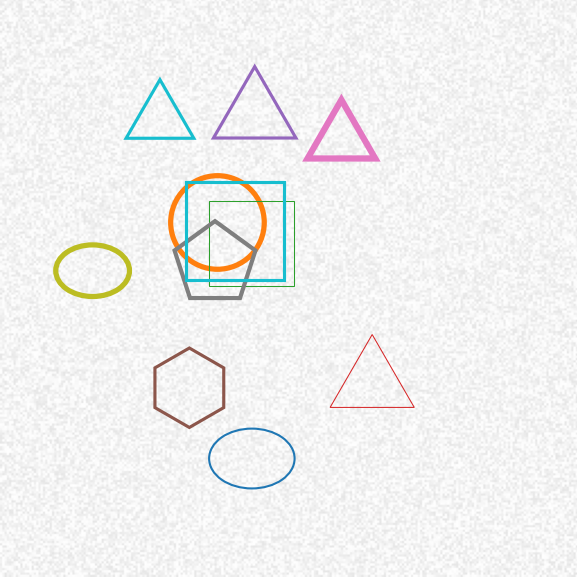[{"shape": "oval", "thickness": 1, "radius": 0.37, "center": [0.436, 0.205]}, {"shape": "circle", "thickness": 2.5, "radius": 0.41, "center": [0.377, 0.614]}, {"shape": "square", "thickness": 0.5, "radius": 0.37, "center": [0.435, 0.577]}, {"shape": "triangle", "thickness": 0.5, "radius": 0.42, "center": [0.644, 0.336]}, {"shape": "triangle", "thickness": 1.5, "radius": 0.41, "center": [0.441, 0.801]}, {"shape": "hexagon", "thickness": 1.5, "radius": 0.34, "center": [0.328, 0.328]}, {"shape": "triangle", "thickness": 3, "radius": 0.34, "center": [0.591, 0.759]}, {"shape": "pentagon", "thickness": 2, "radius": 0.37, "center": [0.372, 0.543]}, {"shape": "oval", "thickness": 2.5, "radius": 0.32, "center": [0.16, 0.53]}, {"shape": "triangle", "thickness": 1.5, "radius": 0.34, "center": [0.277, 0.794]}, {"shape": "square", "thickness": 1.5, "radius": 0.42, "center": [0.408, 0.6]}]